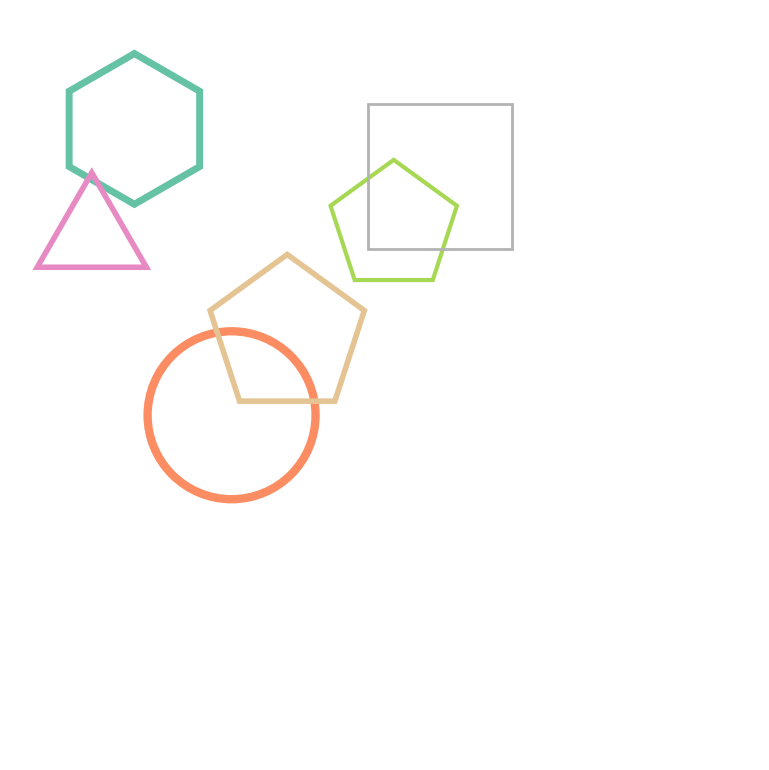[{"shape": "hexagon", "thickness": 2.5, "radius": 0.49, "center": [0.175, 0.833]}, {"shape": "circle", "thickness": 3, "radius": 0.55, "center": [0.301, 0.461]}, {"shape": "triangle", "thickness": 2, "radius": 0.41, "center": [0.119, 0.694]}, {"shape": "pentagon", "thickness": 1.5, "radius": 0.43, "center": [0.511, 0.706]}, {"shape": "pentagon", "thickness": 2, "radius": 0.53, "center": [0.373, 0.564]}, {"shape": "square", "thickness": 1, "radius": 0.47, "center": [0.571, 0.771]}]